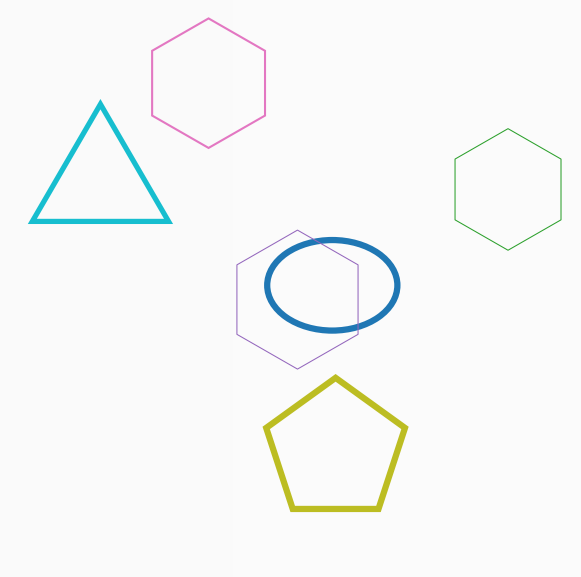[{"shape": "oval", "thickness": 3, "radius": 0.56, "center": [0.572, 0.505]}, {"shape": "hexagon", "thickness": 0.5, "radius": 0.53, "center": [0.874, 0.671]}, {"shape": "hexagon", "thickness": 0.5, "radius": 0.6, "center": [0.512, 0.48]}, {"shape": "hexagon", "thickness": 1, "radius": 0.56, "center": [0.359, 0.855]}, {"shape": "pentagon", "thickness": 3, "radius": 0.63, "center": [0.577, 0.219]}, {"shape": "triangle", "thickness": 2.5, "radius": 0.68, "center": [0.173, 0.683]}]